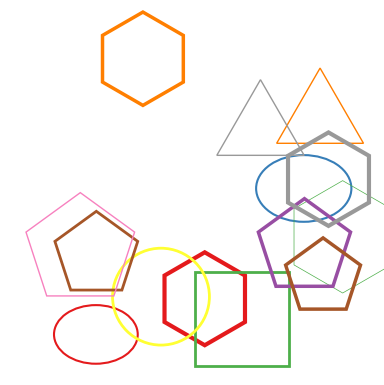[{"shape": "oval", "thickness": 1.5, "radius": 0.54, "center": [0.249, 0.131]}, {"shape": "hexagon", "thickness": 3, "radius": 0.6, "center": [0.532, 0.224]}, {"shape": "oval", "thickness": 1.5, "radius": 0.62, "center": [0.789, 0.511]}, {"shape": "hexagon", "thickness": 0.5, "radius": 0.73, "center": [0.89, 0.385]}, {"shape": "square", "thickness": 2, "radius": 0.61, "center": [0.629, 0.172]}, {"shape": "pentagon", "thickness": 2.5, "radius": 0.63, "center": [0.791, 0.358]}, {"shape": "hexagon", "thickness": 2.5, "radius": 0.61, "center": [0.371, 0.847]}, {"shape": "triangle", "thickness": 1, "radius": 0.65, "center": [0.831, 0.693]}, {"shape": "circle", "thickness": 2, "radius": 0.63, "center": [0.418, 0.23]}, {"shape": "pentagon", "thickness": 2, "radius": 0.57, "center": [0.25, 0.338]}, {"shape": "pentagon", "thickness": 2.5, "radius": 0.51, "center": [0.839, 0.28]}, {"shape": "pentagon", "thickness": 1, "radius": 0.74, "center": [0.209, 0.351]}, {"shape": "triangle", "thickness": 1, "radius": 0.65, "center": [0.677, 0.662]}, {"shape": "hexagon", "thickness": 3, "radius": 0.61, "center": [0.853, 0.535]}]